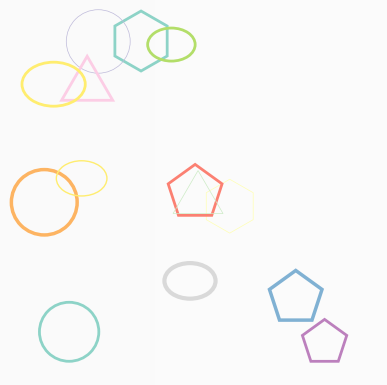[{"shape": "circle", "thickness": 2, "radius": 0.38, "center": [0.178, 0.138]}, {"shape": "hexagon", "thickness": 2, "radius": 0.39, "center": [0.364, 0.893]}, {"shape": "hexagon", "thickness": 0.5, "radius": 0.35, "center": [0.593, 0.464]}, {"shape": "circle", "thickness": 0.5, "radius": 0.41, "center": [0.254, 0.892]}, {"shape": "pentagon", "thickness": 2, "radius": 0.37, "center": [0.504, 0.5]}, {"shape": "pentagon", "thickness": 2.5, "radius": 0.36, "center": [0.763, 0.226]}, {"shape": "circle", "thickness": 2.5, "radius": 0.42, "center": [0.114, 0.475]}, {"shape": "oval", "thickness": 2, "radius": 0.31, "center": [0.442, 0.884]}, {"shape": "triangle", "thickness": 2, "radius": 0.38, "center": [0.225, 0.778]}, {"shape": "oval", "thickness": 3, "radius": 0.33, "center": [0.49, 0.27]}, {"shape": "pentagon", "thickness": 2, "radius": 0.3, "center": [0.838, 0.11]}, {"shape": "triangle", "thickness": 0.5, "radius": 0.37, "center": [0.511, 0.483]}, {"shape": "oval", "thickness": 1, "radius": 0.33, "center": [0.211, 0.537]}, {"shape": "oval", "thickness": 2, "radius": 0.41, "center": [0.138, 0.781]}]